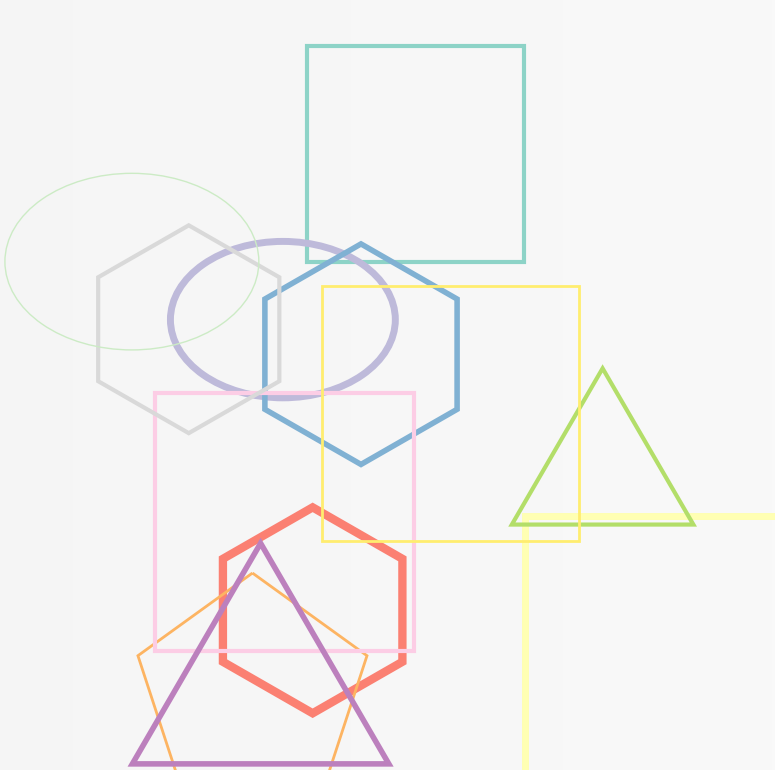[{"shape": "square", "thickness": 1.5, "radius": 0.7, "center": [0.536, 0.8]}, {"shape": "square", "thickness": 2.5, "radius": 1.0, "center": [0.877, 0.131]}, {"shape": "oval", "thickness": 2.5, "radius": 0.73, "center": [0.365, 0.585]}, {"shape": "hexagon", "thickness": 3, "radius": 0.67, "center": [0.403, 0.207]}, {"shape": "hexagon", "thickness": 2, "radius": 0.72, "center": [0.466, 0.54]}, {"shape": "pentagon", "thickness": 1, "radius": 0.78, "center": [0.326, 0.1]}, {"shape": "triangle", "thickness": 1.5, "radius": 0.68, "center": [0.778, 0.386]}, {"shape": "square", "thickness": 1.5, "radius": 0.84, "center": [0.367, 0.322]}, {"shape": "hexagon", "thickness": 1.5, "radius": 0.67, "center": [0.244, 0.572]}, {"shape": "triangle", "thickness": 2, "radius": 0.96, "center": [0.336, 0.103]}, {"shape": "oval", "thickness": 0.5, "radius": 0.82, "center": [0.17, 0.66]}, {"shape": "square", "thickness": 1, "radius": 0.83, "center": [0.581, 0.463]}]